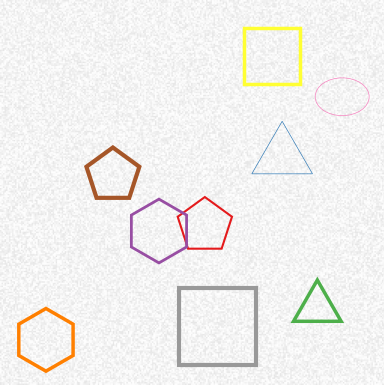[{"shape": "pentagon", "thickness": 1.5, "radius": 0.37, "center": [0.532, 0.414]}, {"shape": "triangle", "thickness": 0.5, "radius": 0.46, "center": [0.733, 0.594]}, {"shape": "triangle", "thickness": 2.5, "radius": 0.36, "center": [0.824, 0.201]}, {"shape": "hexagon", "thickness": 2, "radius": 0.41, "center": [0.413, 0.4]}, {"shape": "hexagon", "thickness": 2.5, "radius": 0.41, "center": [0.119, 0.117]}, {"shape": "square", "thickness": 2.5, "radius": 0.36, "center": [0.705, 0.856]}, {"shape": "pentagon", "thickness": 3, "radius": 0.36, "center": [0.293, 0.545]}, {"shape": "oval", "thickness": 0.5, "radius": 0.35, "center": [0.889, 0.749]}, {"shape": "square", "thickness": 3, "radius": 0.5, "center": [0.565, 0.151]}]